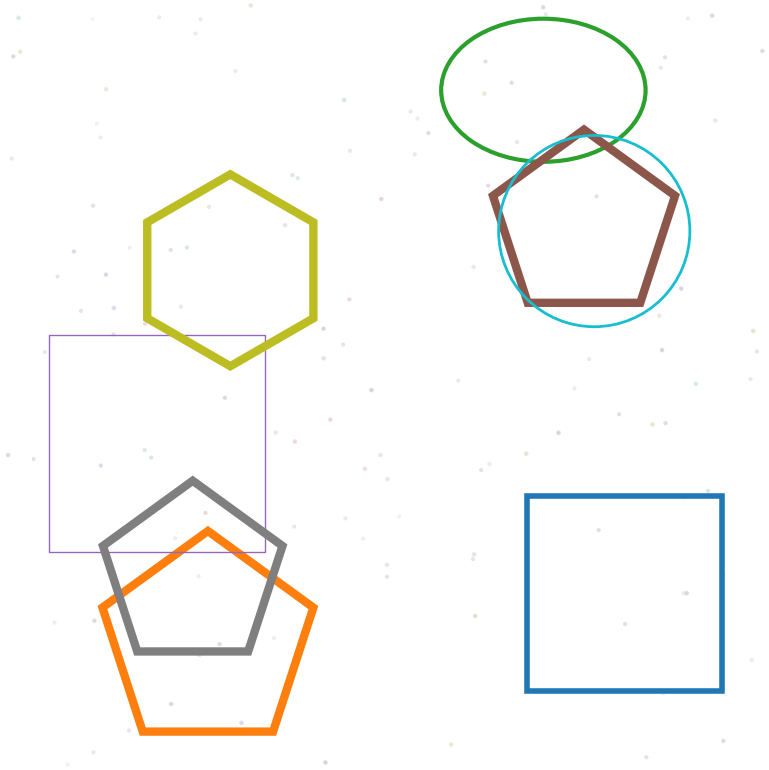[{"shape": "square", "thickness": 2, "radius": 0.63, "center": [0.811, 0.229]}, {"shape": "pentagon", "thickness": 3, "radius": 0.72, "center": [0.27, 0.166]}, {"shape": "oval", "thickness": 1.5, "radius": 0.66, "center": [0.706, 0.883]}, {"shape": "square", "thickness": 0.5, "radius": 0.7, "center": [0.204, 0.424]}, {"shape": "pentagon", "thickness": 3, "radius": 0.62, "center": [0.758, 0.707]}, {"shape": "pentagon", "thickness": 3, "radius": 0.61, "center": [0.25, 0.253]}, {"shape": "hexagon", "thickness": 3, "radius": 0.62, "center": [0.299, 0.649]}, {"shape": "circle", "thickness": 1, "radius": 0.62, "center": [0.772, 0.7]}]